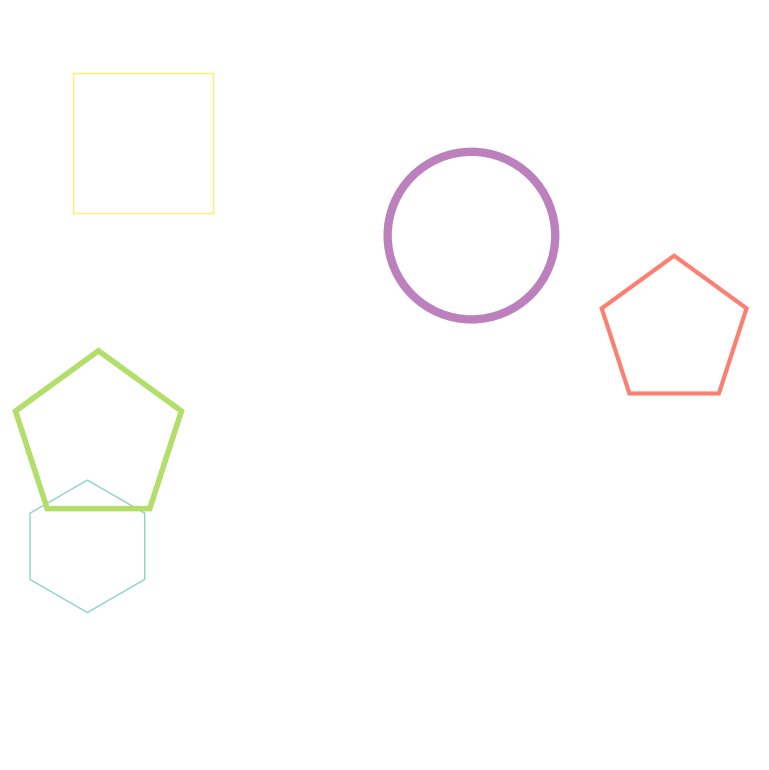[{"shape": "hexagon", "thickness": 0.5, "radius": 0.43, "center": [0.113, 0.29]}, {"shape": "pentagon", "thickness": 1.5, "radius": 0.49, "center": [0.876, 0.569]}, {"shape": "pentagon", "thickness": 2, "radius": 0.57, "center": [0.128, 0.431]}, {"shape": "circle", "thickness": 3, "radius": 0.54, "center": [0.612, 0.694]}, {"shape": "square", "thickness": 0.5, "radius": 0.45, "center": [0.186, 0.814]}]